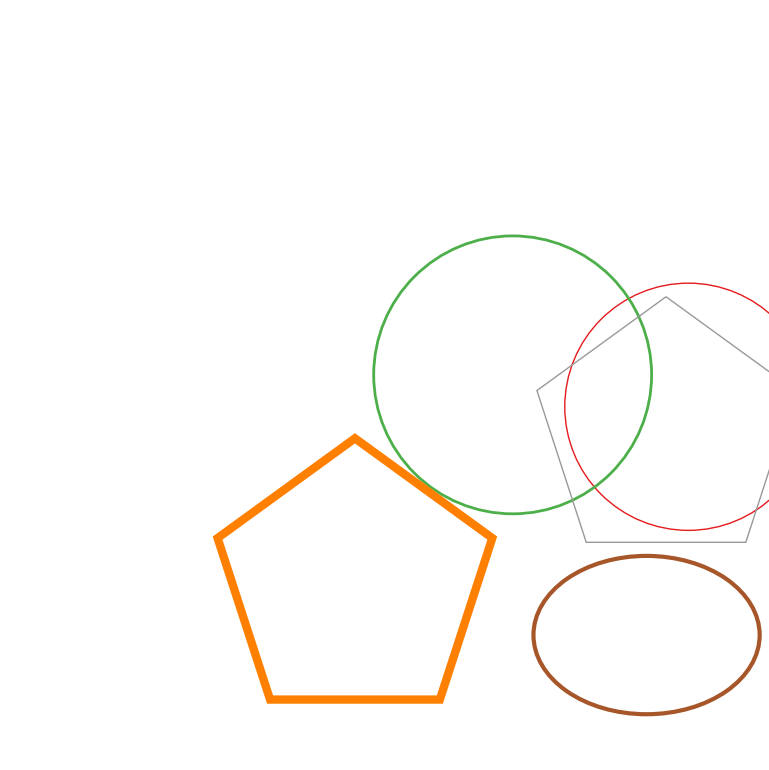[{"shape": "circle", "thickness": 0.5, "radius": 0.8, "center": [0.894, 0.472]}, {"shape": "circle", "thickness": 1, "radius": 0.9, "center": [0.666, 0.513]}, {"shape": "pentagon", "thickness": 3, "radius": 0.94, "center": [0.461, 0.243]}, {"shape": "oval", "thickness": 1.5, "radius": 0.73, "center": [0.84, 0.175]}, {"shape": "pentagon", "thickness": 0.5, "radius": 0.88, "center": [0.865, 0.438]}]